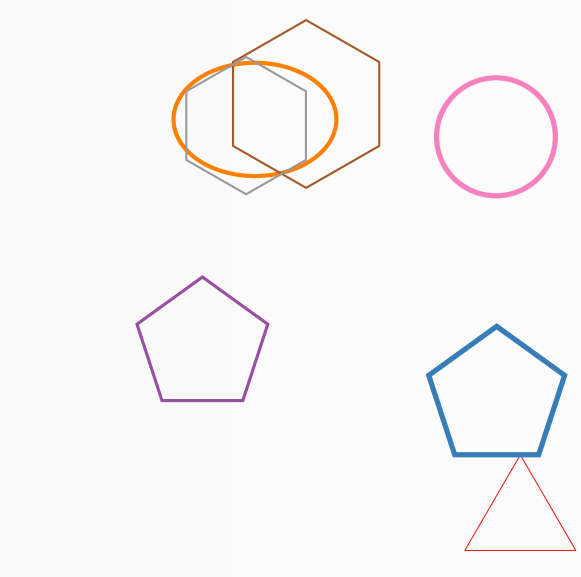[{"shape": "triangle", "thickness": 0.5, "radius": 0.55, "center": [0.895, 0.101]}, {"shape": "pentagon", "thickness": 2.5, "radius": 0.61, "center": [0.855, 0.311]}, {"shape": "pentagon", "thickness": 1.5, "radius": 0.59, "center": [0.348, 0.401]}, {"shape": "oval", "thickness": 2, "radius": 0.7, "center": [0.439, 0.792]}, {"shape": "hexagon", "thickness": 1, "radius": 0.73, "center": [0.527, 0.819]}, {"shape": "circle", "thickness": 2.5, "radius": 0.51, "center": [0.853, 0.762]}, {"shape": "hexagon", "thickness": 1, "radius": 0.59, "center": [0.423, 0.782]}]